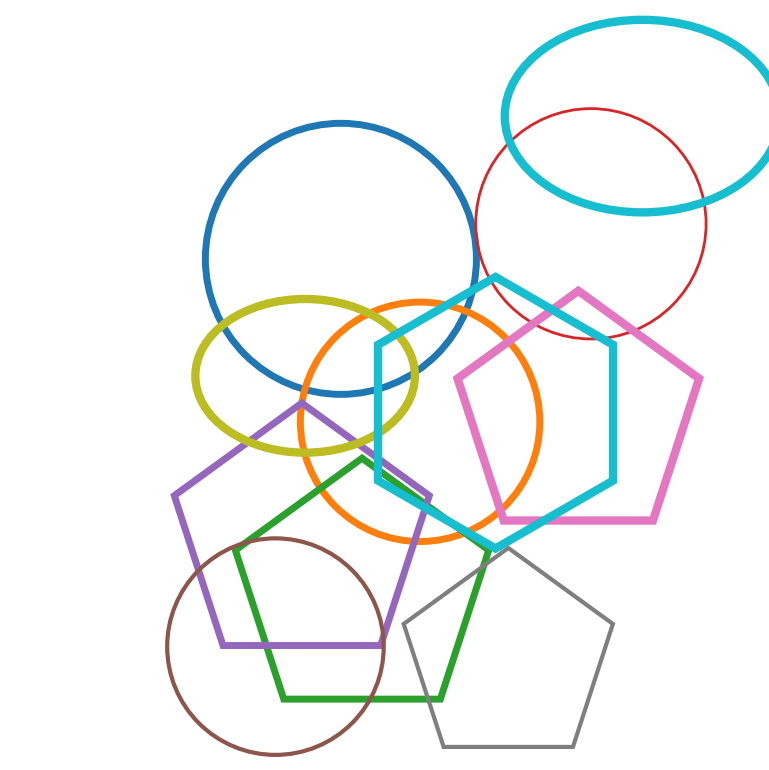[{"shape": "circle", "thickness": 2.5, "radius": 0.88, "center": [0.443, 0.664]}, {"shape": "circle", "thickness": 2.5, "radius": 0.78, "center": [0.546, 0.452]}, {"shape": "pentagon", "thickness": 2.5, "radius": 0.86, "center": [0.47, 0.232]}, {"shape": "circle", "thickness": 1, "radius": 0.75, "center": [0.767, 0.709]}, {"shape": "pentagon", "thickness": 2.5, "radius": 0.87, "center": [0.392, 0.303]}, {"shape": "circle", "thickness": 1.5, "radius": 0.7, "center": [0.358, 0.16]}, {"shape": "pentagon", "thickness": 3, "radius": 0.82, "center": [0.751, 0.457]}, {"shape": "pentagon", "thickness": 1.5, "radius": 0.71, "center": [0.66, 0.146]}, {"shape": "oval", "thickness": 3, "radius": 0.71, "center": [0.396, 0.512]}, {"shape": "hexagon", "thickness": 3, "radius": 0.88, "center": [0.644, 0.464]}, {"shape": "oval", "thickness": 3, "radius": 0.89, "center": [0.834, 0.849]}]